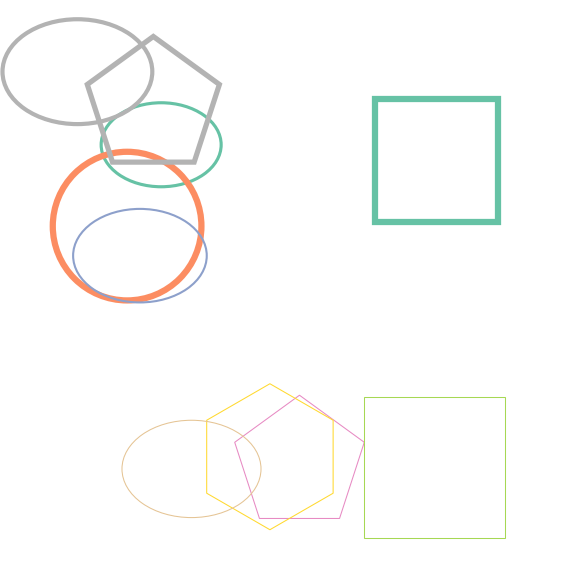[{"shape": "oval", "thickness": 1.5, "radius": 0.52, "center": [0.279, 0.748]}, {"shape": "square", "thickness": 3, "radius": 0.53, "center": [0.756, 0.722]}, {"shape": "circle", "thickness": 3, "radius": 0.64, "center": [0.22, 0.608]}, {"shape": "oval", "thickness": 1, "radius": 0.58, "center": [0.242, 0.556]}, {"shape": "pentagon", "thickness": 0.5, "radius": 0.59, "center": [0.519, 0.197]}, {"shape": "square", "thickness": 0.5, "radius": 0.61, "center": [0.753, 0.19]}, {"shape": "hexagon", "thickness": 0.5, "radius": 0.63, "center": [0.467, 0.208]}, {"shape": "oval", "thickness": 0.5, "radius": 0.6, "center": [0.332, 0.187]}, {"shape": "oval", "thickness": 2, "radius": 0.65, "center": [0.134, 0.875]}, {"shape": "pentagon", "thickness": 2.5, "radius": 0.6, "center": [0.266, 0.816]}]